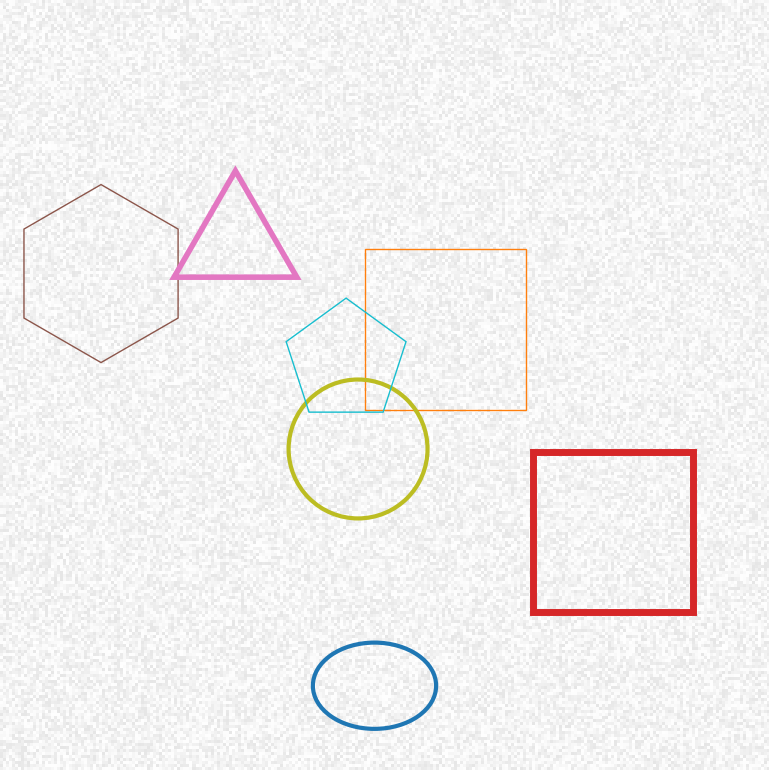[{"shape": "oval", "thickness": 1.5, "radius": 0.4, "center": [0.486, 0.109]}, {"shape": "square", "thickness": 0.5, "radius": 0.52, "center": [0.579, 0.572]}, {"shape": "square", "thickness": 2.5, "radius": 0.52, "center": [0.796, 0.309]}, {"shape": "hexagon", "thickness": 0.5, "radius": 0.58, "center": [0.131, 0.645]}, {"shape": "triangle", "thickness": 2, "radius": 0.46, "center": [0.306, 0.686]}, {"shape": "circle", "thickness": 1.5, "radius": 0.45, "center": [0.465, 0.417]}, {"shape": "pentagon", "thickness": 0.5, "radius": 0.41, "center": [0.449, 0.531]}]